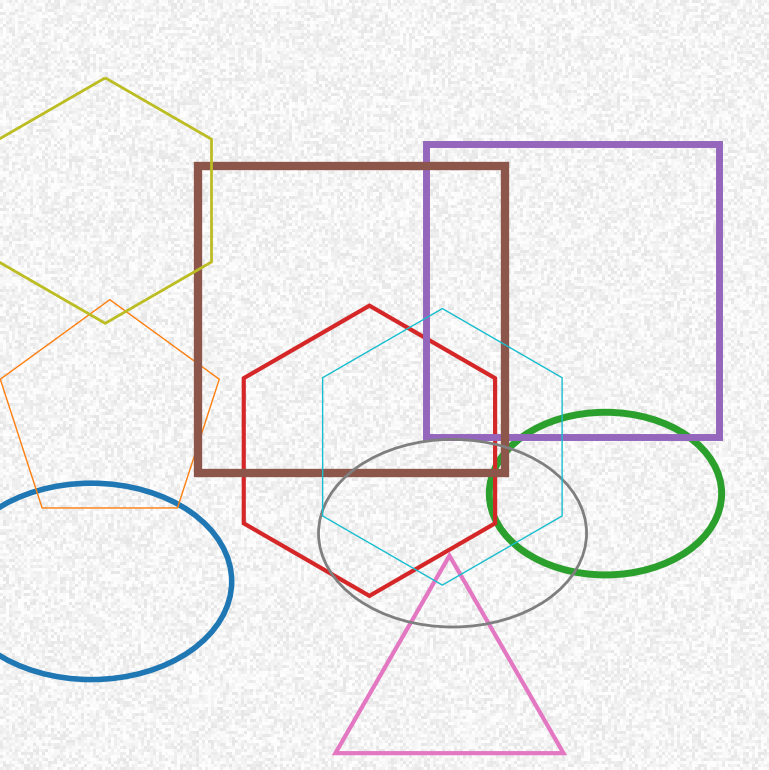[{"shape": "oval", "thickness": 2, "radius": 0.91, "center": [0.119, 0.245]}, {"shape": "pentagon", "thickness": 0.5, "radius": 0.75, "center": [0.143, 0.461]}, {"shape": "oval", "thickness": 2.5, "radius": 0.75, "center": [0.786, 0.359]}, {"shape": "hexagon", "thickness": 1.5, "radius": 0.94, "center": [0.48, 0.415]}, {"shape": "square", "thickness": 2.5, "radius": 0.95, "center": [0.743, 0.623]}, {"shape": "square", "thickness": 3, "radius": 1.0, "center": [0.457, 0.585]}, {"shape": "triangle", "thickness": 1.5, "radius": 0.85, "center": [0.584, 0.107]}, {"shape": "oval", "thickness": 1, "radius": 0.87, "center": [0.588, 0.308]}, {"shape": "hexagon", "thickness": 1, "radius": 0.8, "center": [0.137, 0.739]}, {"shape": "hexagon", "thickness": 0.5, "radius": 0.9, "center": [0.575, 0.42]}]